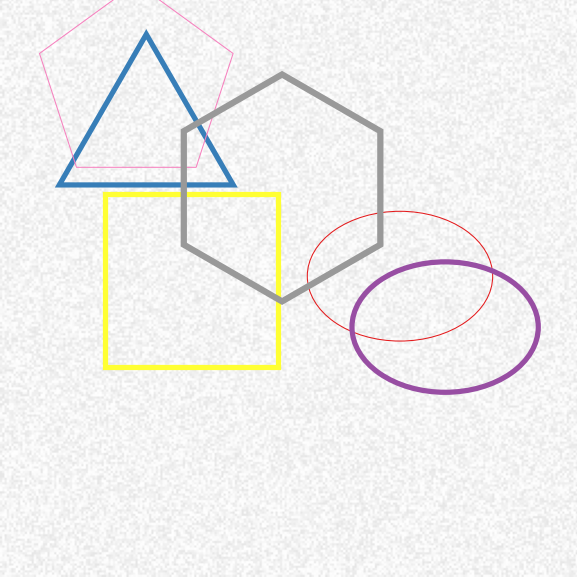[{"shape": "oval", "thickness": 0.5, "radius": 0.8, "center": [0.693, 0.521]}, {"shape": "triangle", "thickness": 2.5, "radius": 0.87, "center": [0.253, 0.766]}, {"shape": "oval", "thickness": 2.5, "radius": 0.81, "center": [0.771, 0.433]}, {"shape": "square", "thickness": 2.5, "radius": 0.75, "center": [0.332, 0.513]}, {"shape": "pentagon", "thickness": 0.5, "radius": 0.88, "center": [0.236, 0.852]}, {"shape": "hexagon", "thickness": 3, "radius": 0.98, "center": [0.488, 0.674]}]